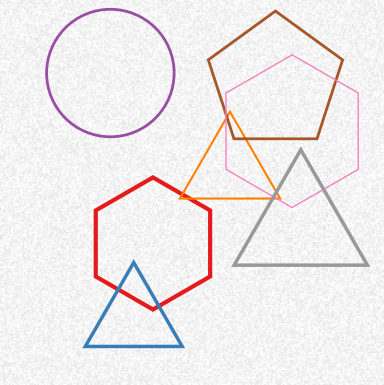[{"shape": "hexagon", "thickness": 3, "radius": 0.86, "center": [0.397, 0.368]}, {"shape": "triangle", "thickness": 2.5, "radius": 0.73, "center": [0.347, 0.173]}, {"shape": "circle", "thickness": 2, "radius": 0.83, "center": [0.287, 0.81]}, {"shape": "triangle", "thickness": 1.5, "radius": 0.75, "center": [0.597, 0.559]}, {"shape": "pentagon", "thickness": 2, "radius": 0.92, "center": [0.716, 0.788]}, {"shape": "hexagon", "thickness": 1, "radius": 0.99, "center": [0.759, 0.659]}, {"shape": "triangle", "thickness": 2.5, "radius": 1.0, "center": [0.781, 0.411]}]